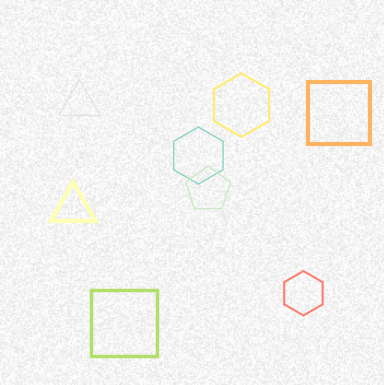[{"shape": "hexagon", "thickness": 1, "radius": 0.37, "center": [0.515, 0.596]}, {"shape": "triangle", "thickness": 3, "radius": 0.34, "center": [0.19, 0.46]}, {"shape": "hexagon", "thickness": 1.5, "radius": 0.29, "center": [0.788, 0.238]}, {"shape": "square", "thickness": 3, "radius": 0.41, "center": [0.881, 0.706]}, {"shape": "square", "thickness": 2.5, "radius": 0.42, "center": [0.322, 0.161]}, {"shape": "triangle", "thickness": 0.5, "radius": 0.31, "center": [0.207, 0.731]}, {"shape": "pentagon", "thickness": 1, "radius": 0.31, "center": [0.541, 0.508]}, {"shape": "hexagon", "thickness": 1.5, "radius": 0.41, "center": [0.627, 0.727]}]